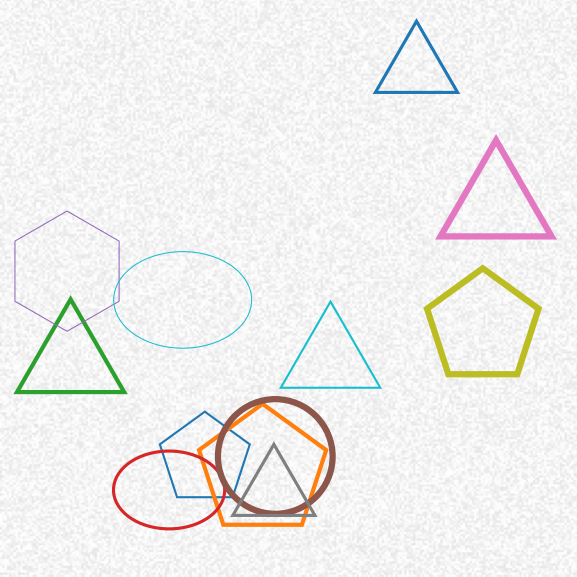[{"shape": "triangle", "thickness": 1.5, "radius": 0.41, "center": [0.721, 0.88]}, {"shape": "pentagon", "thickness": 1, "radius": 0.41, "center": [0.355, 0.204]}, {"shape": "pentagon", "thickness": 2, "radius": 0.58, "center": [0.455, 0.184]}, {"shape": "triangle", "thickness": 2, "radius": 0.54, "center": [0.122, 0.374]}, {"shape": "oval", "thickness": 1.5, "radius": 0.48, "center": [0.293, 0.151]}, {"shape": "hexagon", "thickness": 0.5, "radius": 0.52, "center": [0.116, 0.53]}, {"shape": "circle", "thickness": 3, "radius": 0.5, "center": [0.477, 0.209]}, {"shape": "triangle", "thickness": 3, "radius": 0.55, "center": [0.859, 0.645]}, {"shape": "triangle", "thickness": 1.5, "radius": 0.41, "center": [0.474, 0.148]}, {"shape": "pentagon", "thickness": 3, "radius": 0.51, "center": [0.836, 0.433]}, {"shape": "oval", "thickness": 0.5, "radius": 0.6, "center": [0.316, 0.48]}, {"shape": "triangle", "thickness": 1, "radius": 0.5, "center": [0.572, 0.377]}]